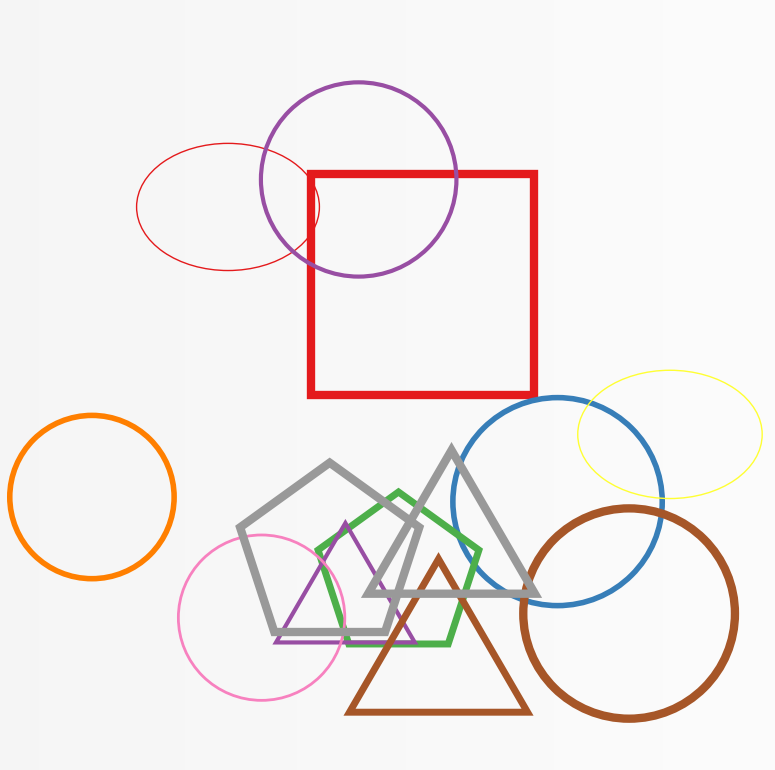[{"shape": "square", "thickness": 3, "radius": 0.72, "center": [0.545, 0.631]}, {"shape": "oval", "thickness": 0.5, "radius": 0.59, "center": [0.294, 0.731]}, {"shape": "circle", "thickness": 2, "radius": 0.68, "center": [0.719, 0.349]}, {"shape": "pentagon", "thickness": 2.5, "radius": 0.55, "center": [0.514, 0.252]}, {"shape": "triangle", "thickness": 1.5, "radius": 0.52, "center": [0.446, 0.217]}, {"shape": "circle", "thickness": 1.5, "radius": 0.63, "center": [0.463, 0.767]}, {"shape": "circle", "thickness": 2, "radius": 0.53, "center": [0.119, 0.354]}, {"shape": "oval", "thickness": 0.5, "radius": 0.59, "center": [0.864, 0.436]}, {"shape": "circle", "thickness": 3, "radius": 0.68, "center": [0.812, 0.203]}, {"shape": "triangle", "thickness": 2.5, "radius": 0.66, "center": [0.566, 0.141]}, {"shape": "circle", "thickness": 1, "radius": 0.54, "center": [0.338, 0.198]}, {"shape": "triangle", "thickness": 3, "radius": 0.62, "center": [0.583, 0.291]}, {"shape": "pentagon", "thickness": 3, "radius": 0.61, "center": [0.425, 0.278]}]